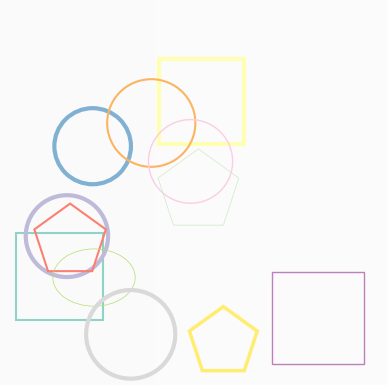[{"shape": "square", "thickness": 1.5, "radius": 0.56, "center": [0.154, 0.282]}, {"shape": "square", "thickness": 3, "radius": 0.55, "center": [0.52, 0.737]}, {"shape": "circle", "thickness": 3, "radius": 0.53, "center": [0.173, 0.387]}, {"shape": "pentagon", "thickness": 1.5, "radius": 0.48, "center": [0.181, 0.374]}, {"shape": "circle", "thickness": 3, "radius": 0.49, "center": [0.239, 0.62]}, {"shape": "circle", "thickness": 1.5, "radius": 0.57, "center": [0.39, 0.68]}, {"shape": "oval", "thickness": 0.5, "radius": 0.53, "center": [0.243, 0.279]}, {"shape": "circle", "thickness": 1, "radius": 0.54, "center": [0.492, 0.581]}, {"shape": "circle", "thickness": 3, "radius": 0.58, "center": [0.337, 0.132]}, {"shape": "square", "thickness": 1, "radius": 0.6, "center": [0.82, 0.175]}, {"shape": "pentagon", "thickness": 0.5, "radius": 0.55, "center": [0.512, 0.504]}, {"shape": "pentagon", "thickness": 2.5, "radius": 0.46, "center": [0.576, 0.112]}]